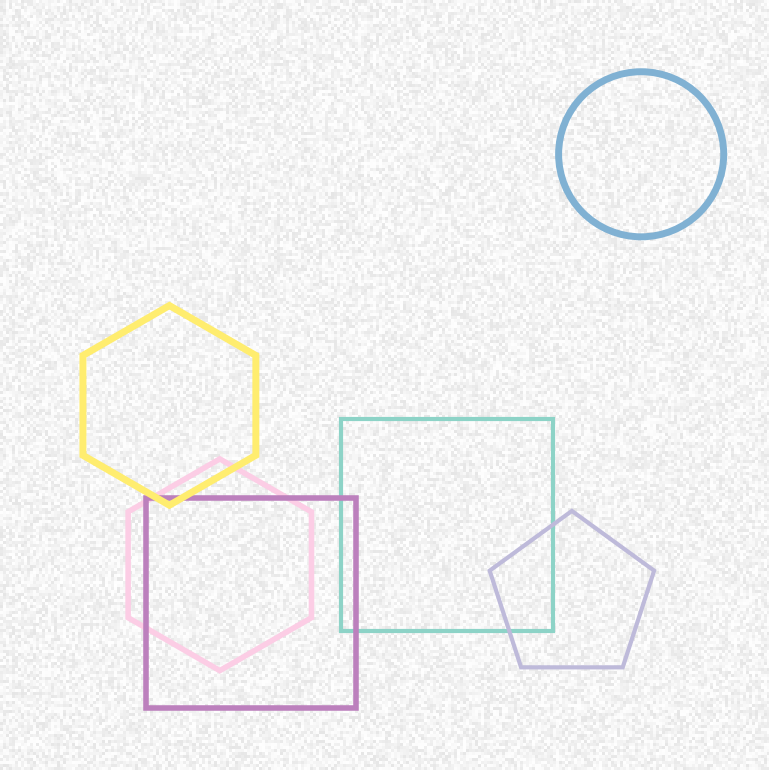[{"shape": "square", "thickness": 1.5, "radius": 0.69, "center": [0.581, 0.318]}, {"shape": "pentagon", "thickness": 1.5, "radius": 0.56, "center": [0.743, 0.224]}, {"shape": "circle", "thickness": 2.5, "radius": 0.54, "center": [0.833, 0.8]}, {"shape": "hexagon", "thickness": 2, "radius": 0.69, "center": [0.285, 0.267]}, {"shape": "square", "thickness": 2, "radius": 0.68, "center": [0.326, 0.217]}, {"shape": "hexagon", "thickness": 2.5, "radius": 0.65, "center": [0.22, 0.474]}]